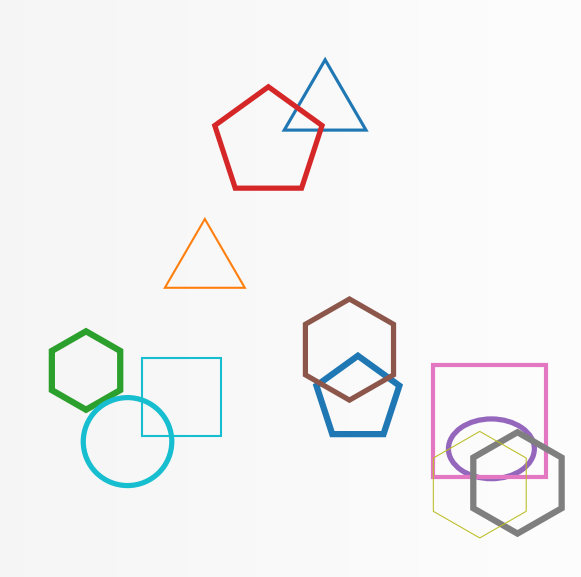[{"shape": "pentagon", "thickness": 3, "radius": 0.38, "center": [0.616, 0.308]}, {"shape": "triangle", "thickness": 1.5, "radius": 0.41, "center": [0.559, 0.814]}, {"shape": "triangle", "thickness": 1, "radius": 0.4, "center": [0.352, 0.541]}, {"shape": "hexagon", "thickness": 3, "radius": 0.34, "center": [0.148, 0.358]}, {"shape": "pentagon", "thickness": 2.5, "radius": 0.49, "center": [0.462, 0.752]}, {"shape": "oval", "thickness": 2.5, "radius": 0.37, "center": [0.845, 0.222]}, {"shape": "hexagon", "thickness": 2.5, "radius": 0.44, "center": [0.601, 0.394]}, {"shape": "square", "thickness": 2, "radius": 0.49, "center": [0.843, 0.27]}, {"shape": "hexagon", "thickness": 3, "radius": 0.44, "center": [0.89, 0.163]}, {"shape": "hexagon", "thickness": 0.5, "radius": 0.46, "center": [0.825, 0.16]}, {"shape": "square", "thickness": 1, "radius": 0.34, "center": [0.312, 0.312]}, {"shape": "circle", "thickness": 2.5, "radius": 0.38, "center": [0.219, 0.234]}]